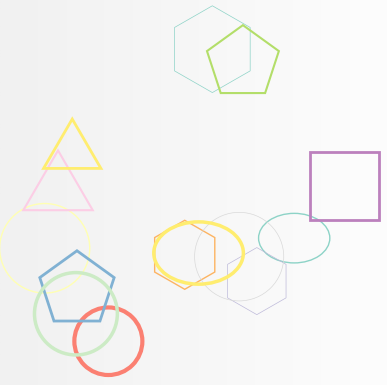[{"shape": "hexagon", "thickness": 0.5, "radius": 0.56, "center": [0.548, 0.872]}, {"shape": "oval", "thickness": 1, "radius": 0.46, "center": [0.759, 0.381]}, {"shape": "circle", "thickness": 1, "radius": 0.58, "center": [0.115, 0.355]}, {"shape": "hexagon", "thickness": 0.5, "radius": 0.44, "center": [0.663, 0.27]}, {"shape": "circle", "thickness": 3, "radius": 0.44, "center": [0.28, 0.114]}, {"shape": "pentagon", "thickness": 2, "radius": 0.5, "center": [0.199, 0.248]}, {"shape": "hexagon", "thickness": 1, "radius": 0.45, "center": [0.477, 0.338]}, {"shape": "pentagon", "thickness": 1.5, "radius": 0.49, "center": [0.627, 0.837]}, {"shape": "triangle", "thickness": 1.5, "radius": 0.52, "center": [0.15, 0.506]}, {"shape": "circle", "thickness": 0.5, "radius": 0.58, "center": [0.617, 0.333]}, {"shape": "square", "thickness": 2, "radius": 0.45, "center": [0.89, 0.517]}, {"shape": "circle", "thickness": 2.5, "radius": 0.53, "center": [0.196, 0.185]}, {"shape": "oval", "thickness": 2.5, "radius": 0.58, "center": [0.512, 0.343]}, {"shape": "triangle", "thickness": 2, "radius": 0.43, "center": [0.186, 0.605]}]